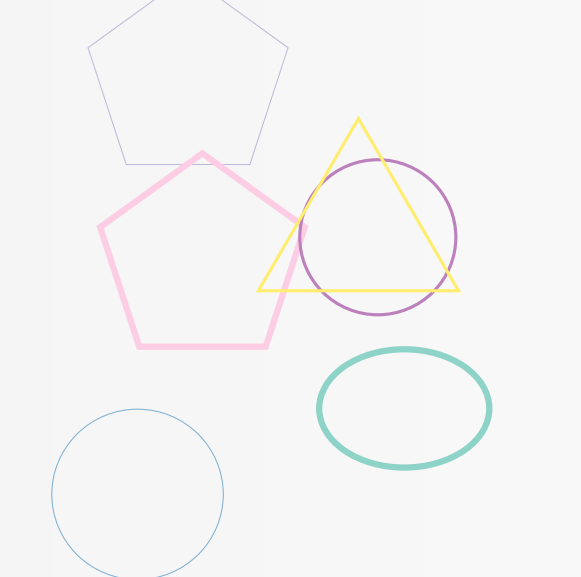[{"shape": "oval", "thickness": 3, "radius": 0.73, "center": [0.695, 0.292]}, {"shape": "pentagon", "thickness": 0.5, "radius": 0.9, "center": [0.324, 0.861]}, {"shape": "circle", "thickness": 0.5, "radius": 0.74, "center": [0.237, 0.143]}, {"shape": "pentagon", "thickness": 3, "radius": 0.93, "center": [0.348, 0.549]}, {"shape": "circle", "thickness": 1.5, "radius": 0.67, "center": [0.65, 0.588]}, {"shape": "triangle", "thickness": 1.5, "radius": 0.99, "center": [0.617, 0.595]}]